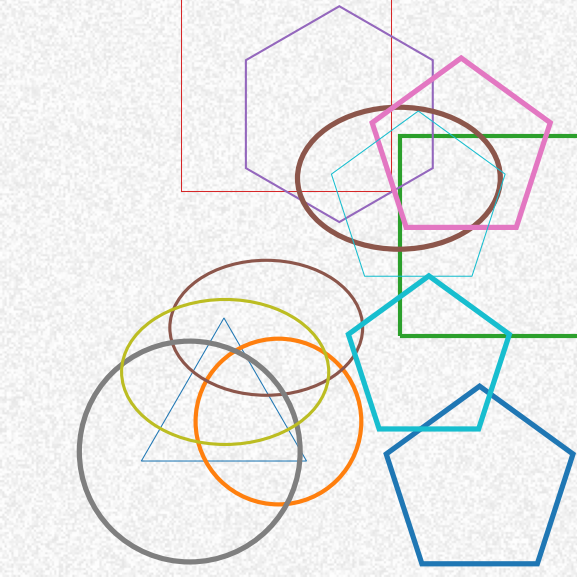[{"shape": "triangle", "thickness": 0.5, "radius": 0.83, "center": [0.388, 0.283]}, {"shape": "pentagon", "thickness": 2.5, "radius": 0.85, "center": [0.83, 0.16]}, {"shape": "circle", "thickness": 2, "radius": 0.72, "center": [0.482, 0.269]}, {"shape": "square", "thickness": 2, "radius": 0.87, "center": [0.866, 0.59]}, {"shape": "square", "thickness": 0.5, "radius": 0.91, "center": [0.495, 0.85]}, {"shape": "hexagon", "thickness": 1, "radius": 0.93, "center": [0.588, 0.801]}, {"shape": "oval", "thickness": 2.5, "radius": 0.88, "center": [0.691, 0.691]}, {"shape": "oval", "thickness": 1.5, "radius": 0.83, "center": [0.461, 0.432]}, {"shape": "pentagon", "thickness": 2.5, "radius": 0.81, "center": [0.799, 0.737]}, {"shape": "circle", "thickness": 2.5, "radius": 0.96, "center": [0.329, 0.217]}, {"shape": "oval", "thickness": 1.5, "radius": 0.9, "center": [0.39, 0.355]}, {"shape": "pentagon", "thickness": 2.5, "radius": 0.73, "center": [0.743, 0.375]}, {"shape": "pentagon", "thickness": 0.5, "radius": 0.79, "center": [0.724, 0.649]}]